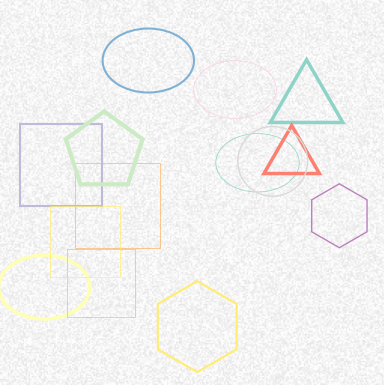[{"shape": "oval", "thickness": 0.5, "radius": 0.54, "center": [0.669, 0.577]}, {"shape": "triangle", "thickness": 2.5, "radius": 0.54, "center": [0.796, 0.736]}, {"shape": "oval", "thickness": 2.5, "radius": 0.59, "center": [0.115, 0.254]}, {"shape": "square", "thickness": 1.5, "radius": 0.53, "center": [0.159, 0.571]}, {"shape": "triangle", "thickness": 2.5, "radius": 0.42, "center": [0.758, 0.591]}, {"shape": "oval", "thickness": 1.5, "radius": 0.59, "center": [0.385, 0.843]}, {"shape": "square", "thickness": 0.5, "radius": 0.55, "center": [0.305, 0.465]}, {"shape": "square", "thickness": 0.5, "radius": 0.44, "center": [0.263, 0.265]}, {"shape": "oval", "thickness": 0.5, "radius": 0.54, "center": [0.611, 0.767]}, {"shape": "circle", "thickness": 1, "radius": 0.45, "center": [0.708, 0.581]}, {"shape": "hexagon", "thickness": 1, "radius": 0.41, "center": [0.881, 0.44]}, {"shape": "pentagon", "thickness": 3, "radius": 0.52, "center": [0.271, 0.606]}, {"shape": "hexagon", "thickness": 1.5, "radius": 0.59, "center": [0.512, 0.152]}, {"shape": "square", "thickness": 0.5, "radius": 0.46, "center": [0.221, 0.373]}]